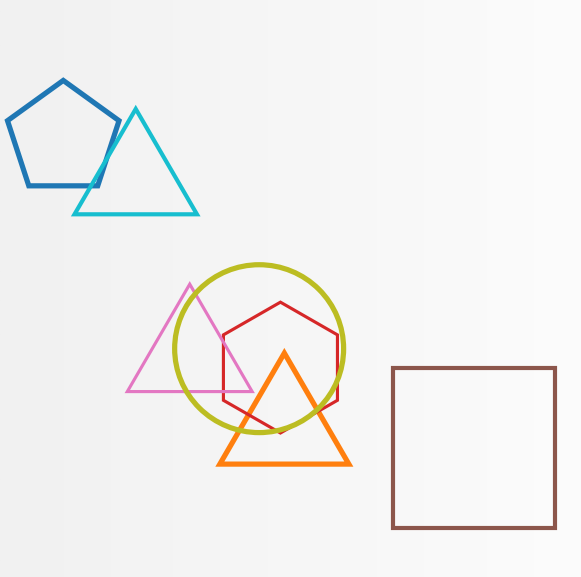[{"shape": "pentagon", "thickness": 2.5, "radius": 0.5, "center": [0.109, 0.759]}, {"shape": "triangle", "thickness": 2.5, "radius": 0.64, "center": [0.489, 0.26]}, {"shape": "hexagon", "thickness": 1.5, "radius": 0.57, "center": [0.482, 0.363]}, {"shape": "square", "thickness": 2, "radius": 0.69, "center": [0.815, 0.223]}, {"shape": "triangle", "thickness": 1.5, "radius": 0.62, "center": [0.326, 0.383]}, {"shape": "circle", "thickness": 2.5, "radius": 0.73, "center": [0.446, 0.395]}, {"shape": "triangle", "thickness": 2, "radius": 0.61, "center": [0.234, 0.689]}]